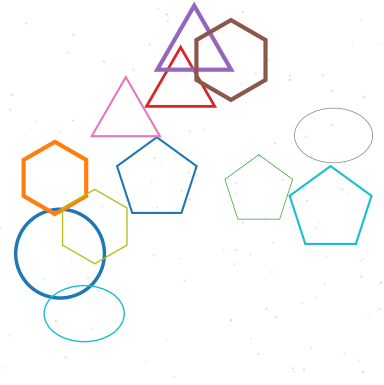[{"shape": "circle", "thickness": 2.5, "radius": 0.58, "center": [0.156, 0.341]}, {"shape": "pentagon", "thickness": 1.5, "radius": 0.54, "center": [0.407, 0.535]}, {"shape": "hexagon", "thickness": 3, "radius": 0.47, "center": [0.143, 0.538]}, {"shape": "pentagon", "thickness": 0.5, "radius": 0.46, "center": [0.672, 0.506]}, {"shape": "triangle", "thickness": 2, "radius": 0.51, "center": [0.469, 0.775]}, {"shape": "triangle", "thickness": 3, "radius": 0.55, "center": [0.504, 0.874]}, {"shape": "hexagon", "thickness": 3, "radius": 0.52, "center": [0.6, 0.844]}, {"shape": "triangle", "thickness": 1.5, "radius": 0.51, "center": [0.327, 0.697]}, {"shape": "oval", "thickness": 0.5, "radius": 0.51, "center": [0.866, 0.648]}, {"shape": "hexagon", "thickness": 1, "radius": 0.48, "center": [0.246, 0.412]}, {"shape": "pentagon", "thickness": 1.5, "radius": 0.56, "center": [0.859, 0.457]}, {"shape": "oval", "thickness": 1, "radius": 0.52, "center": [0.219, 0.185]}]